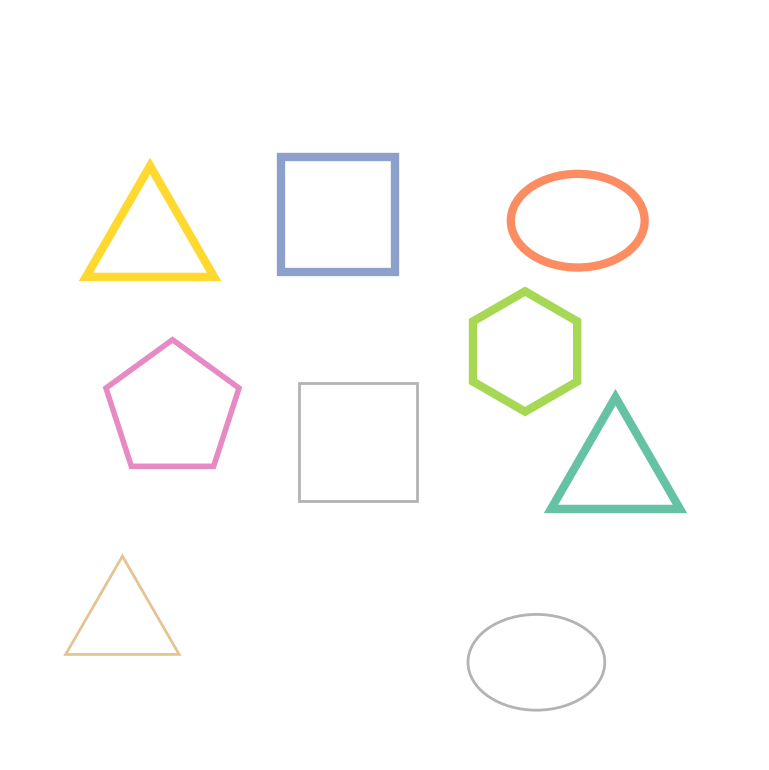[{"shape": "triangle", "thickness": 3, "radius": 0.48, "center": [0.799, 0.387]}, {"shape": "oval", "thickness": 3, "radius": 0.43, "center": [0.75, 0.713]}, {"shape": "square", "thickness": 3, "radius": 0.37, "center": [0.439, 0.722]}, {"shape": "pentagon", "thickness": 2, "radius": 0.45, "center": [0.224, 0.468]}, {"shape": "hexagon", "thickness": 3, "radius": 0.39, "center": [0.682, 0.544]}, {"shape": "triangle", "thickness": 3, "radius": 0.48, "center": [0.195, 0.688]}, {"shape": "triangle", "thickness": 1, "radius": 0.43, "center": [0.159, 0.193]}, {"shape": "square", "thickness": 1, "radius": 0.38, "center": [0.465, 0.426]}, {"shape": "oval", "thickness": 1, "radius": 0.44, "center": [0.697, 0.14]}]